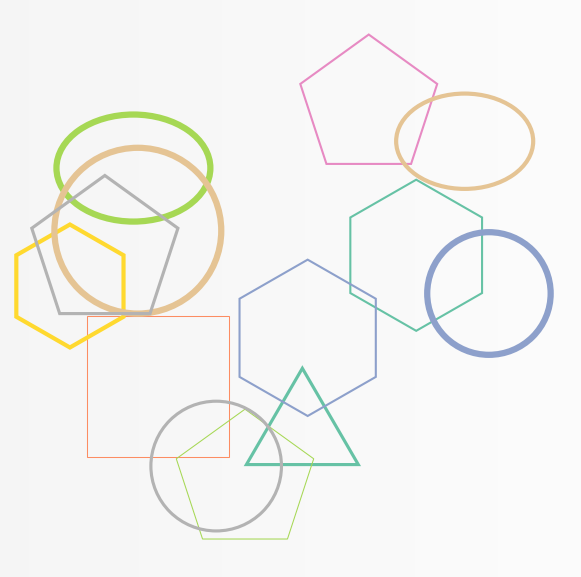[{"shape": "hexagon", "thickness": 1, "radius": 0.65, "center": [0.716, 0.557]}, {"shape": "triangle", "thickness": 1.5, "radius": 0.56, "center": [0.52, 0.25]}, {"shape": "square", "thickness": 0.5, "radius": 0.61, "center": [0.272, 0.33]}, {"shape": "hexagon", "thickness": 1, "radius": 0.68, "center": [0.529, 0.414]}, {"shape": "circle", "thickness": 3, "radius": 0.53, "center": [0.841, 0.491]}, {"shape": "pentagon", "thickness": 1, "radius": 0.62, "center": [0.634, 0.815]}, {"shape": "oval", "thickness": 3, "radius": 0.66, "center": [0.23, 0.708]}, {"shape": "pentagon", "thickness": 0.5, "radius": 0.62, "center": [0.422, 0.166]}, {"shape": "hexagon", "thickness": 2, "radius": 0.53, "center": [0.12, 0.504]}, {"shape": "circle", "thickness": 3, "radius": 0.72, "center": [0.237, 0.6]}, {"shape": "oval", "thickness": 2, "radius": 0.59, "center": [0.799, 0.755]}, {"shape": "circle", "thickness": 1.5, "radius": 0.56, "center": [0.372, 0.192]}, {"shape": "pentagon", "thickness": 1.5, "radius": 0.66, "center": [0.18, 0.563]}]